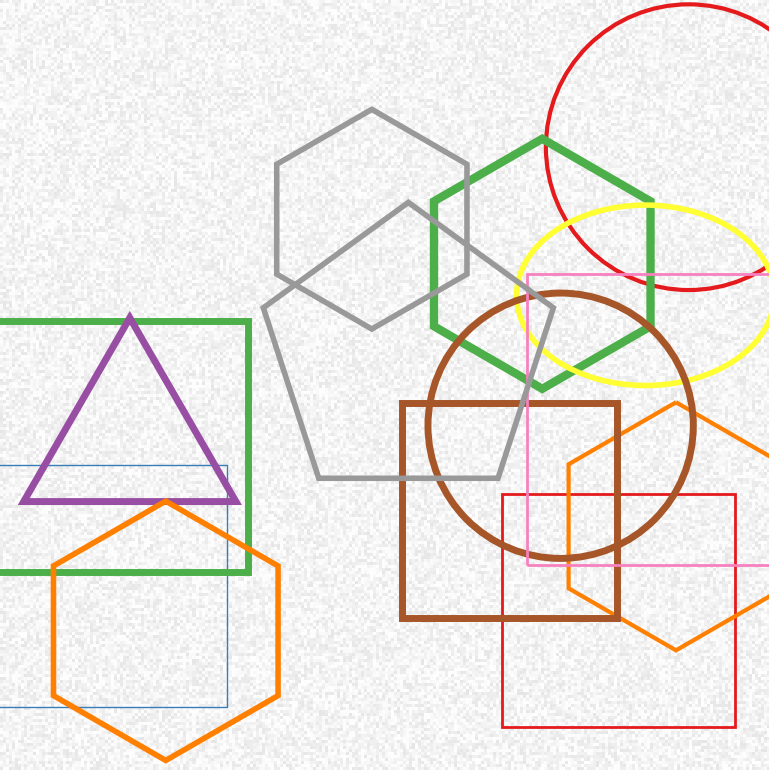[{"shape": "square", "thickness": 1, "radius": 0.76, "center": [0.804, 0.208]}, {"shape": "circle", "thickness": 1.5, "radius": 0.93, "center": [0.894, 0.809]}, {"shape": "square", "thickness": 0.5, "radius": 0.79, "center": [0.137, 0.239]}, {"shape": "hexagon", "thickness": 3, "radius": 0.81, "center": [0.704, 0.657]}, {"shape": "square", "thickness": 2.5, "radius": 0.82, "center": [0.159, 0.42]}, {"shape": "triangle", "thickness": 2.5, "radius": 0.8, "center": [0.169, 0.428]}, {"shape": "hexagon", "thickness": 2, "radius": 0.84, "center": [0.215, 0.181]}, {"shape": "hexagon", "thickness": 1.5, "radius": 0.81, "center": [0.878, 0.316]}, {"shape": "oval", "thickness": 2, "radius": 0.84, "center": [0.838, 0.616]}, {"shape": "circle", "thickness": 2.5, "radius": 0.86, "center": [0.728, 0.447]}, {"shape": "square", "thickness": 2.5, "radius": 0.7, "center": [0.662, 0.337]}, {"shape": "square", "thickness": 1, "radius": 0.94, "center": [0.873, 0.455]}, {"shape": "pentagon", "thickness": 2, "radius": 0.99, "center": [0.53, 0.539]}, {"shape": "hexagon", "thickness": 2, "radius": 0.71, "center": [0.483, 0.715]}]